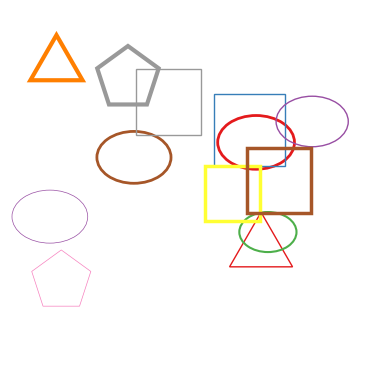[{"shape": "oval", "thickness": 2, "radius": 0.5, "center": [0.665, 0.63]}, {"shape": "triangle", "thickness": 1, "radius": 0.47, "center": [0.678, 0.354]}, {"shape": "square", "thickness": 1, "radius": 0.47, "center": [0.648, 0.662]}, {"shape": "oval", "thickness": 1.5, "radius": 0.37, "center": [0.696, 0.397]}, {"shape": "oval", "thickness": 0.5, "radius": 0.49, "center": [0.129, 0.437]}, {"shape": "oval", "thickness": 1, "radius": 0.47, "center": [0.811, 0.684]}, {"shape": "triangle", "thickness": 3, "radius": 0.39, "center": [0.147, 0.831]}, {"shape": "square", "thickness": 2.5, "radius": 0.36, "center": [0.604, 0.497]}, {"shape": "oval", "thickness": 2, "radius": 0.48, "center": [0.348, 0.591]}, {"shape": "square", "thickness": 2.5, "radius": 0.42, "center": [0.724, 0.532]}, {"shape": "pentagon", "thickness": 0.5, "radius": 0.4, "center": [0.159, 0.27]}, {"shape": "pentagon", "thickness": 3, "radius": 0.42, "center": [0.332, 0.797]}, {"shape": "square", "thickness": 1, "radius": 0.42, "center": [0.438, 0.735]}]